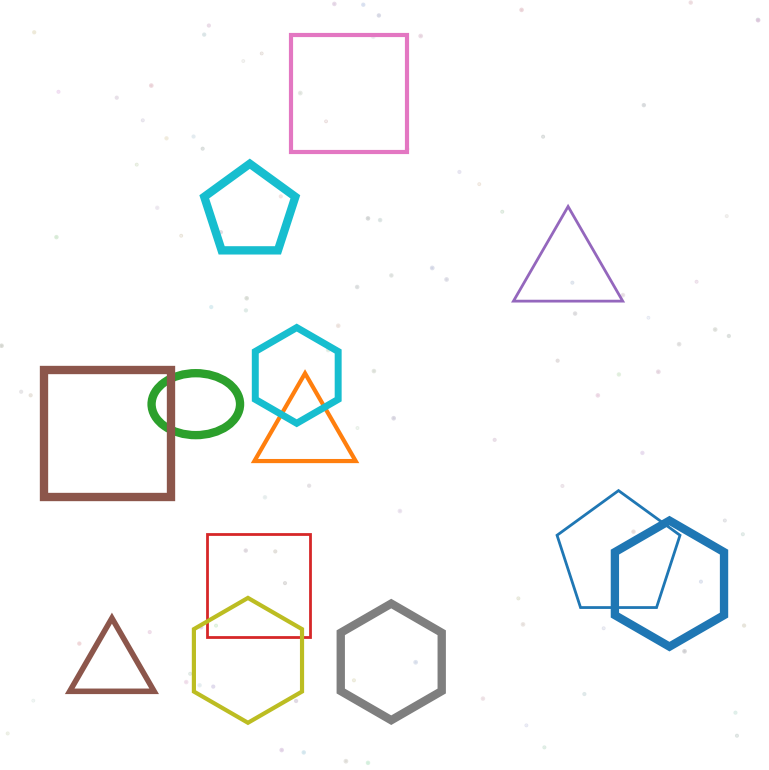[{"shape": "hexagon", "thickness": 3, "radius": 0.41, "center": [0.869, 0.242]}, {"shape": "pentagon", "thickness": 1, "radius": 0.42, "center": [0.803, 0.279]}, {"shape": "triangle", "thickness": 1.5, "radius": 0.38, "center": [0.396, 0.439]}, {"shape": "oval", "thickness": 3, "radius": 0.29, "center": [0.254, 0.475]}, {"shape": "square", "thickness": 1, "radius": 0.33, "center": [0.336, 0.24]}, {"shape": "triangle", "thickness": 1, "radius": 0.41, "center": [0.738, 0.65]}, {"shape": "triangle", "thickness": 2, "radius": 0.32, "center": [0.145, 0.134]}, {"shape": "square", "thickness": 3, "radius": 0.41, "center": [0.14, 0.437]}, {"shape": "square", "thickness": 1.5, "radius": 0.38, "center": [0.453, 0.878]}, {"shape": "hexagon", "thickness": 3, "radius": 0.38, "center": [0.508, 0.14]}, {"shape": "hexagon", "thickness": 1.5, "radius": 0.41, "center": [0.322, 0.142]}, {"shape": "pentagon", "thickness": 3, "radius": 0.31, "center": [0.324, 0.725]}, {"shape": "hexagon", "thickness": 2.5, "radius": 0.31, "center": [0.385, 0.512]}]